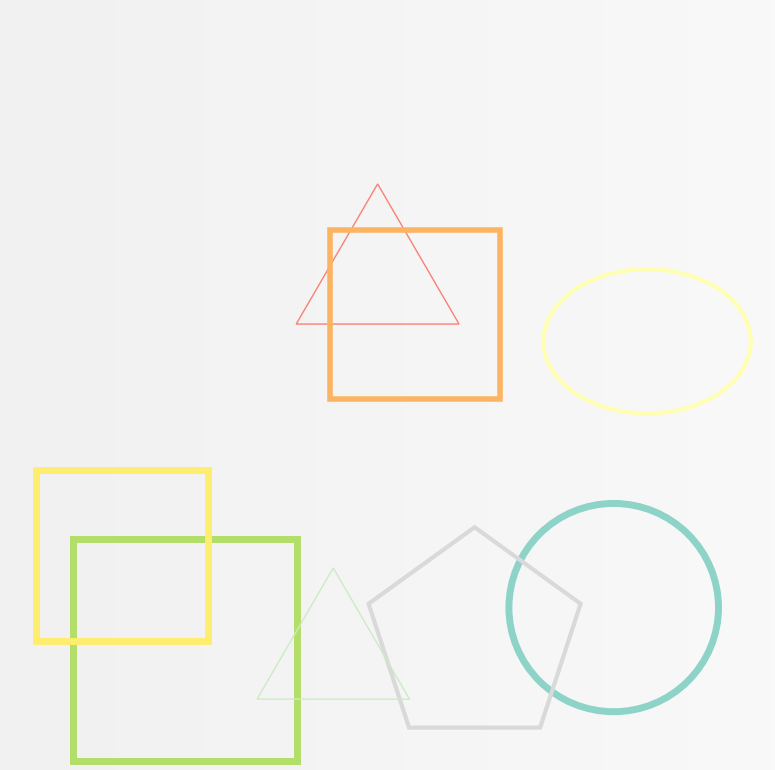[{"shape": "circle", "thickness": 2.5, "radius": 0.68, "center": [0.792, 0.211]}, {"shape": "oval", "thickness": 1.5, "radius": 0.67, "center": [0.835, 0.557]}, {"shape": "triangle", "thickness": 0.5, "radius": 0.61, "center": [0.487, 0.64]}, {"shape": "square", "thickness": 2, "radius": 0.55, "center": [0.536, 0.591]}, {"shape": "square", "thickness": 2.5, "radius": 0.72, "center": [0.239, 0.156]}, {"shape": "pentagon", "thickness": 1.5, "radius": 0.72, "center": [0.612, 0.171]}, {"shape": "triangle", "thickness": 0.5, "radius": 0.57, "center": [0.43, 0.149]}, {"shape": "square", "thickness": 2.5, "radius": 0.56, "center": [0.157, 0.278]}]